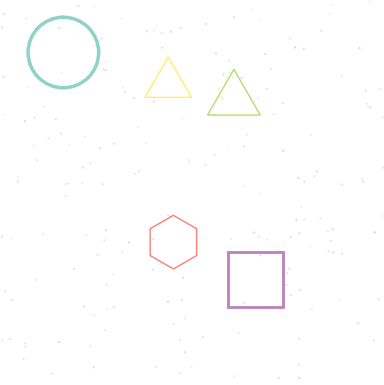[{"shape": "circle", "thickness": 2.5, "radius": 0.46, "center": [0.165, 0.864]}, {"shape": "hexagon", "thickness": 1, "radius": 0.35, "center": [0.45, 0.371]}, {"shape": "triangle", "thickness": 1, "radius": 0.4, "center": [0.608, 0.741]}, {"shape": "square", "thickness": 2, "radius": 0.36, "center": [0.663, 0.273]}, {"shape": "triangle", "thickness": 1, "radius": 0.35, "center": [0.437, 0.782]}]